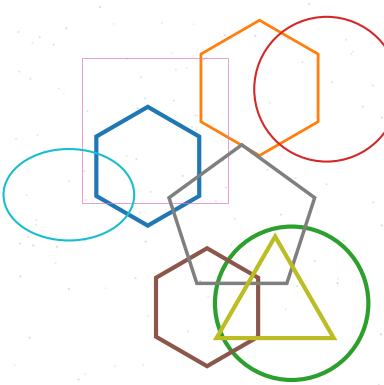[{"shape": "hexagon", "thickness": 3, "radius": 0.77, "center": [0.384, 0.568]}, {"shape": "hexagon", "thickness": 2, "radius": 0.88, "center": [0.674, 0.772]}, {"shape": "circle", "thickness": 3, "radius": 1.0, "center": [0.758, 0.212]}, {"shape": "circle", "thickness": 1.5, "radius": 0.94, "center": [0.848, 0.768]}, {"shape": "hexagon", "thickness": 3, "radius": 0.77, "center": [0.538, 0.202]}, {"shape": "square", "thickness": 0.5, "radius": 0.94, "center": [0.402, 0.661]}, {"shape": "pentagon", "thickness": 2.5, "radius": 0.99, "center": [0.628, 0.425]}, {"shape": "triangle", "thickness": 3, "radius": 0.88, "center": [0.715, 0.21]}, {"shape": "oval", "thickness": 1.5, "radius": 0.85, "center": [0.179, 0.494]}]